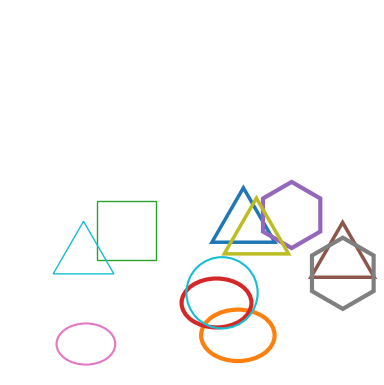[{"shape": "triangle", "thickness": 2.5, "radius": 0.47, "center": [0.632, 0.418]}, {"shape": "oval", "thickness": 3, "radius": 0.48, "center": [0.618, 0.129]}, {"shape": "square", "thickness": 1, "radius": 0.38, "center": [0.328, 0.402]}, {"shape": "oval", "thickness": 3, "radius": 0.45, "center": [0.562, 0.213]}, {"shape": "hexagon", "thickness": 3, "radius": 0.43, "center": [0.757, 0.442]}, {"shape": "triangle", "thickness": 2.5, "radius": 0.47, "center": [0.89, 0.327]}, {"shape": "oval", "thickness": 1.5, "radius": 0.38, "center": [0.223, 0.106]}, {"shape": "hexagon", "thickness": 3, "radius": 0.46, "center": [0.89, 0.29]}, {"shape": "triangle", "thickness": 2.5, "radius": 0.48, "center": [0.666, 0.389]}, {"shape": "circle", "thickness": 1.5, "radius": 0.46, "center": [0.577, 0.24]}, {"shape": "triangle", "thickness": 1, "radius": 0.46, "center": [0.217, 0.334]}]